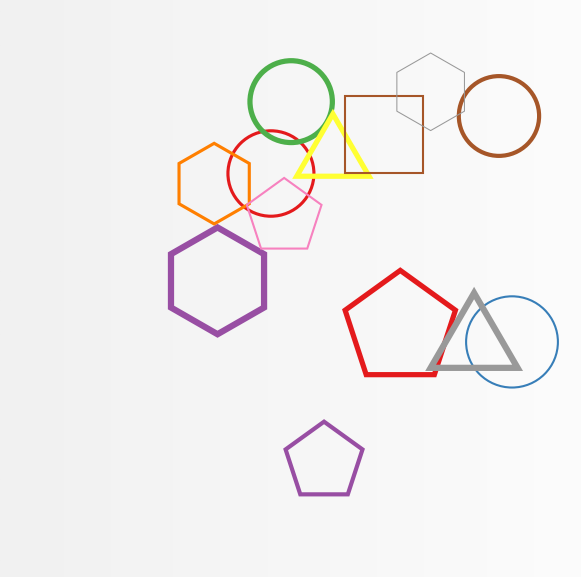[{"shape": "circle", "thickness": 1.5, "radius": 0.37, "center": [0.466, 0.699]}, {"shape": "pentagon", "thickness": 2.5, "radius": 0.5, "center": [0.689, 0.431]}, {"shape": "circle", "thickness": 1, "radius": 0.39, "center": [0.881, 0.407]}, {"shape": "circle", "thickness": 2.5, "radius": 0.35, "center": [0.501, 0.823]}, {"shape": "pentagon", "thickness": 2, "radius": 0.35, "center": [0.558, 0.199]}, {"shape": "hexagon", "thickness": 3, "radius": 0.46, "center": [0.374, 0.513]}, {"shape": "hexagon", "thickness": 1.5, "radius": 0.35, "center": [0.368, 0.681]}, {"shape": "triangle", "thickness": 2.5, "radius": 0.36, "center": [0.573, 0.73]}, {"shape": "circle", "thickness": 2, "radius": 0.35, "center": [0.858, 0.798]}, {"shape": "square", "thickness": 1, "radius": 0.33, "center": [0.661, 0.767]}, {"shape": "pentagon", "thickness": 1, "radius": 0.34, "center": [0.489, 0.623]}, {"shape": "hexagon", "thickness": 0.5, "radius": 0.34, "center": [0.741, 0.84]}, {"shape": "triangle", "thickness": 3, "radius": 0.43, "center": [0.816, 0.405]}]